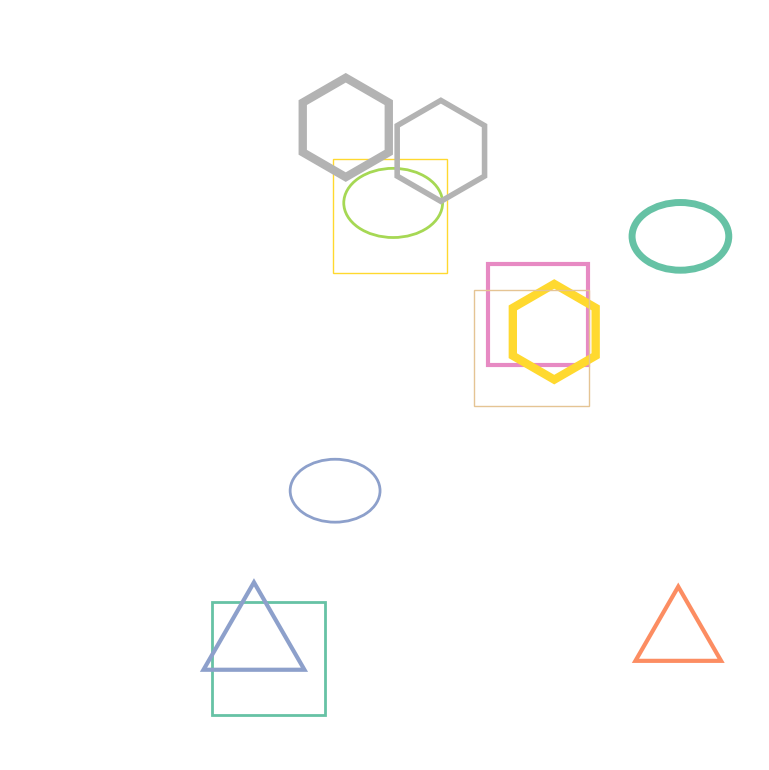[{"shape": "oval", "thickness": 2.5, "radius": 0.31, "center": [0.884, 0.693]}, {"shape": "square", "thickness": 1, "radius": 0.37, "center": [0.349, 0.145]}, {"shape": "triangle", "thickness": 1.5, "radius": 0.32, "center": [0.881, 0.174]}, {"shape": "triangle", "thickness": 1.5, "radius": 0.38, "center": [0.33, 0.168]}, {"shape": "oval", "thickness": 1, "radius": 0.29, "center": [0.435, 0.363]}, {"shape": "square", "thickness": 1.5, "radius": 0.33, "center": [0.699, 0.592]}, {"shape": "oval", "thickness": 1, "radius": 0.32, "center": [0.511, 0.736]}, {"shape": "hexagon", "thickness": 3, "radius": 0.31, "center": [0.72, 0.569]}, {"shape": "square", "thickness": 0.5, "radius": 0.37, "center": [0.507, 0.719]}, {"shape": "square", "thickness": 0.5, "radius": 0.37, "center": [0.69, 0.548]}, {"shape": "hexagon", "thickness": 2, "radius": 0.33, "center": [0.573, 0.804]}, {"shape": "hexagon", "thickness": 3, "radius": 0.32, "center": [0.449, 0.834]}]